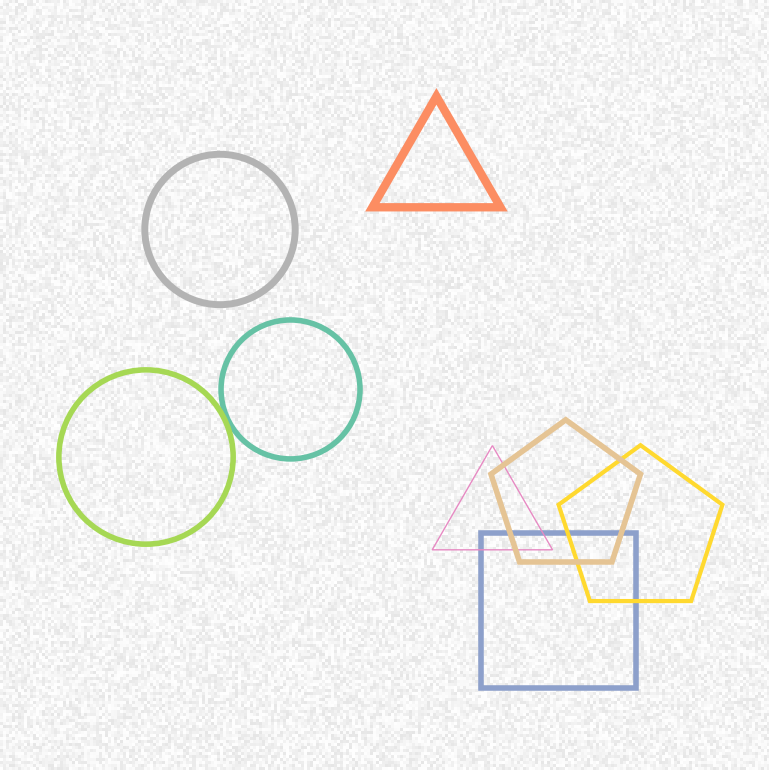[{"shape": "circle", "thickness": 2, "radius": 0.45, "center": [0.377, 0.494]}, {"shape": "triangle", "thickness": 3, "radius": 0.48, "center": [0.567, 0.779]}, {"shape": "square", "thickness": 2, "radius": 0.5, "center": [0.726, 0.207]}, {"shape": "triangle", "thickness": 0.5, "radius": 0.45, "center": [0.639, 0.331]}, {"shape": "circle", "thickness": 2, "radius": 0.57, "center": [0.19, 0.406]}, {"shape": "pentagon", "thickness": 1.5, "radius": 0.56, "center": [0.832, 0.31]}, {"shape": "pentagon", "thickness": 2, "radius": 0.51, "center": [0.735, 0.353]}, {"shape": "circle", "thickness": 2.5, "radius": 0.49, "center": [0.286, 0.702]}]